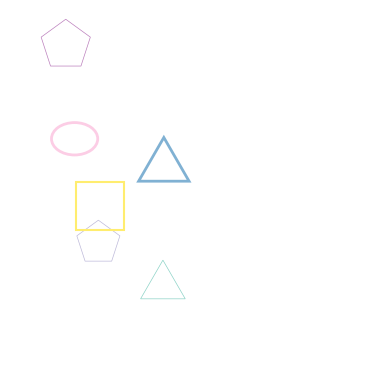[{"shape": "triangle", "thickness": 0.5, "radius": 0.33, "center": [0.423, 0.257]}, {"shape": "pentagon", "thickness": 0.5, "radius": 0.29, "center": [0.256, 0.369]}, {"shape": "triangle", "thickness": 2, "radius": 0.38, "center": [0.426, 0.567]}, {"shape": "oval", "thickness": 2, "radius": 0.3, "center": [0.194, 0.64]}, {"shape": "pentagon", "thickness": 0.5, "radius": 0.34, "center": [0.171, 0.883]}, {"shape": "square", "thickness": 1.5, "radius": 0.31, "center": [0.259, 0.466]}]